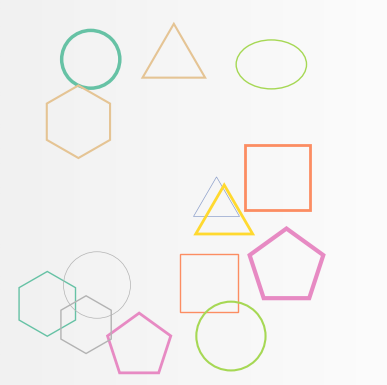[{"shape": "hexagon", "thickness": 1, "radius": 0.42, "center": [0.122, 0.211]}, {"shape": "circle", "thickness": 2.5, "radius": 0.38, "center": [0.234, 0.846]}, {"shape": "square", "thickness": 2, "radius": 0.42, "center": [0.715, 0.538]}, {"shape": "square", "thickness": 1, "radius": 0.37, "center": [0.54, 0.265]}, {"shape": "triangle", "thickness": 0.5, "radius": 0.34, "center": [0.559, 0.472]}, {"shape": "pentagon", "thickness": 2, "radius": 0.43, "center": [0.359, 0.101]}, {"shape": "pentagon", "thickness": 3, "radius": 0.5, "center": [0.739, 0.306]}, {"shape": "circle", "thickness": 1.5, "radius": 0.45, "center": [0.596, 0.127]}, {"shape": "oval", "thickness": 1, "radius": 0.45, "center": [0.7, 0.833]}, {"shape": "triangle", "thickness": 2, "radius": 0.42, "center": [0.579, 0.435]}, {"shape": "hexagon", "thickness": 1.5, "radius": 0.47, "center": [0.202, 0.684]}, {"shape": "triangle", "thickness": 1.5, "radius": 0.47, "center": [0.449, 0.845]}, {"shape": "hexagon", "thickness": 1, "radius": 0.37, "center": [0.222, 0.157]}, {"shape": "circle", "thickness": 0.5, "radius": 0.43, "center": [0.25, 0.26]}]